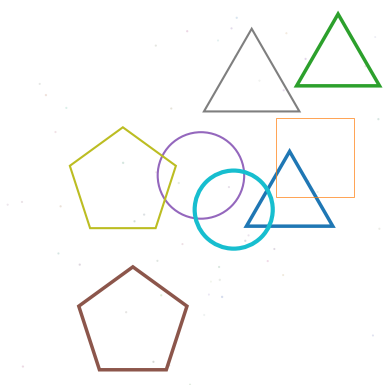[{"shape": "triangle", "thickness": 2.5, "radius": 0.65, "center": [0.752, 0.477]}, {"shape": "square", "thickness": 0.5, "radius": 0.51, "center": [0.818, 0.59]}, {"shape": "triangle", "thickness": 2.5, "radius": 0.62, "center": [0.878, 0.839]}, {"shape": "circle", "thickness": 1.5, "radius": 0.56, "center": [0.522, 0.544]}, {"shape": "pentagon", "thickness": 2.5, "radius": 0.74, "center": [0.345, 0.159]}, {"shape": "triangle", "thickness": 1.5, "radius": 0.72, "center": [0.654, 0.782]}, {"shape": "pentagon", "thickness": 1.5, "radius": 0.72, "center": [0.319, 0.525]}, {"shape": "circle", "thickness": 3, "radius": 0.51, "center": [0.607, 0.456]}]